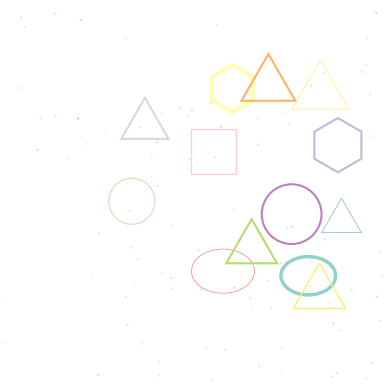[{"shape": "oval", "thickness": 2.5, "radius": 0.35, "center": [0.801, 0.284]}, {"shape": "hexagon", "thickness": 3, "radius": 0.31, "center": [0.604, 0.77]}, {"shape": "hexagon", "thickness": 1.5, "radius": 0.35, "center": [0.878, 0.623]}, {"shape": "oval", "thickness": 0.5, "radius": 0.41, "center": [0.579, 0.296]}, {"shape": "triangle", "thickness": 0.5, "radius": 0.3, "center": [0.887, 0.425]}, {"shape": "triangle", "thickness": 1.5, "radius": 0.4, "center": [0.697, 0.779]}, {"shape": "triangle", "thickness": 1.5, "radius": 0.38, "center": [0.654, 0.354]}, {"shape": "square", "thickness": 1, "radius": 0.29, "center": [0.554, 0.606]}, {"shape": "triangle", "thickness": 1.5, "radius": 0.36, "center": [0.376, 0.675]}, {"shape": "circle", "thickness": 1.5, "radius": 0.39, "center": [0.757, 0.444]}, {"shape": "circle", "thickness": 1, "radius": 0.3, "center": [0.342, 0.477]}, {"shape": "triangle", "thickness": 1, "radius": 0.39, "center": [0.83, 0.238]}, {"shape": "triangle", "thickness": 0.5, "radius": 0.43, "center": [0.832, 0.759]}]